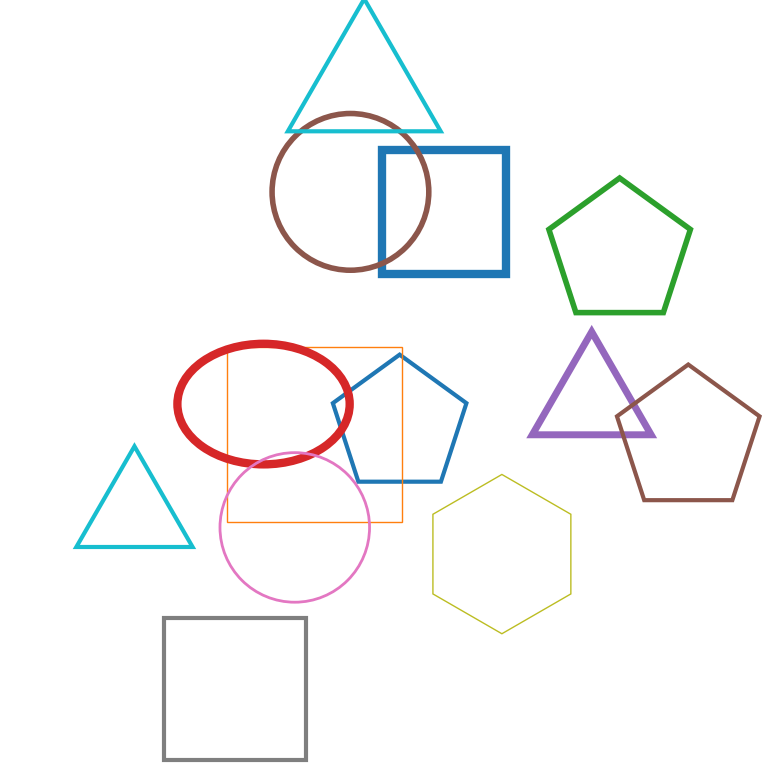[{"shape": "square", "thickness": 3, "radius": 0.4, "center": [0.576, 0.725]}, {"shape": "pentagon", "thickness": 1.5, "radius": 0.46, "center": [0.519, 0.448]}, {"shape": "square", "thickness": 0.5, "radius": 0.57, "center": [0.408, 0.436]}, {"shape": "pentagon", "thickness": 2, "radius": 0.48, "center": [0.805, 0.672]}, {"shape": "oval", "thickness": 3, "radius": 0.56, "center": [0.342, 0.475]}, {"shape": "triangle", "thickness": 2.5, "radius": 0.45, "center": [0.768, 0.48]}, {"shape": "circle", "thickness": 2, "radius": 0.51, "center": [0.455, 0.751]}, {"shape": "pentagon", "thickness": 1.5, "radius": 0.49, "center": [0.894, 0.429]}, {"shape": "circle", "thickness": 1, "radius": 0.49, "center": [0.383, 0.315]}, {"shape": "square", "thickness": 1.5, "radius": 0.46, "center": [0.305, 0.106]}, {"shape": "hexagon", "thickness": 0.5, "radius": 0.52, "center": [0.652, 0.28]}, {"shape": "triangle", "thickness": 1.5, "radius": 0.57, "center": [0.473, 0.887]}, {"shape": "triangle", "thickness": 1.5, "radius": 0.44, "center": [0.175, 0.333]}]